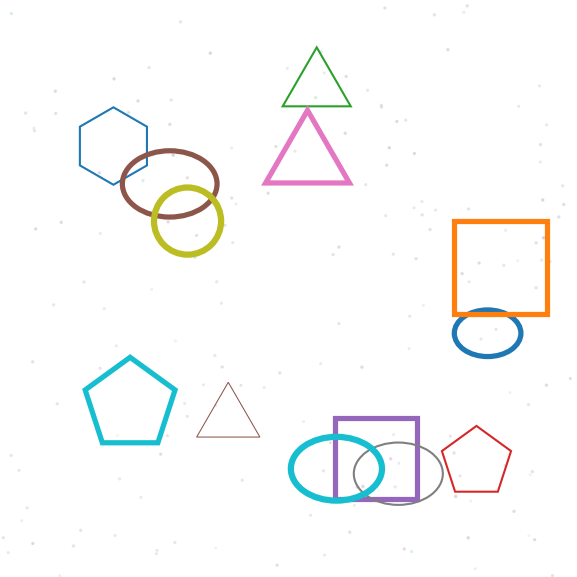[{"shape": "hexagon", "thickness": 1, "radius": 0.34, "center": [0.196, 0.746]}, {"shape": "oval", "thickness": 2.5, "radius": 0.29, "center": [0.844, 0.422]}, {"shape": "square", "thickness": 2.5, "radius": 0.4, "center": [0.866, 0.537]}, {"shape": "triangle", "thickness": 1, "radius": 0.34, "center": [0.548, 0.849]}, {"shape": "pentagon", "thickness": 1, "radius": 0.31, "center": [0.825, 0.199]}, {"shape": "square", "thickness": 2.5, "radius": 0.35, "center": [0.651, 0.205]}, {"shape": "oval", "thickness": 2.5, "radius": 0.41, "center": [0.294, 0.681]}, {"shape": "triangle", "thickness": 0.5, "radius": 0.32, "center": [0.395, 0.274]}, {"shape": "triangle", "thickness": 2.5, "radius": 0.42, "center": [0.533, 0.724]}, {"shape": "oval", "thickness": 1, "radius": 0.39, "center": [0.69, 0.179]}, {"shape": "circle", "thickness": 3, "radius": 0.29, "center": [0.325, 0.616]}, {"shape": "oval", "thickness": 3, "radius": 0.39, "center": [0.583, 0.187]}, {"shape": "pentagon", "thickness": 2.5, "radius": 0.41, "center": [0.225, 0.299]}]